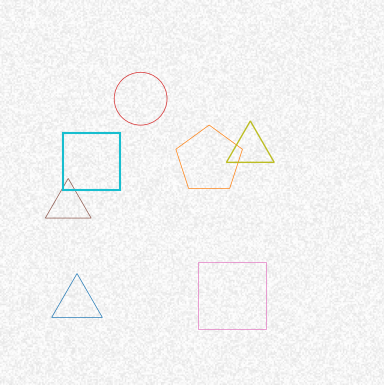[{"shape": "triangle", "thickness": 0.5, "radius": 0.38, "center": [0.2, 0.214]}, {"shape": "pentagon", "thickness": 0.5, "radius": 0.45, "center": [0.543, 0.584]}, {"shape": "circle", "thickness": 0.5, "radius": 0.34, "center": [0.365, 0.744]}, {"shape": "triangle", "thickness": 0.5, "radius": 0.34, "center": [0.177, 0.468]}, {"shape": "square", "thickness": 0.5, "radius": 0.44, "center": [0.603, 0.233]}, {"shape": "triangle", "thickness": 1, "radius": 0.36, "center": [0.65, 0.614]}, {"shape": "square", "thickness": 1.5, "radius": 0.37, "center": [0.239, 0.581]}]